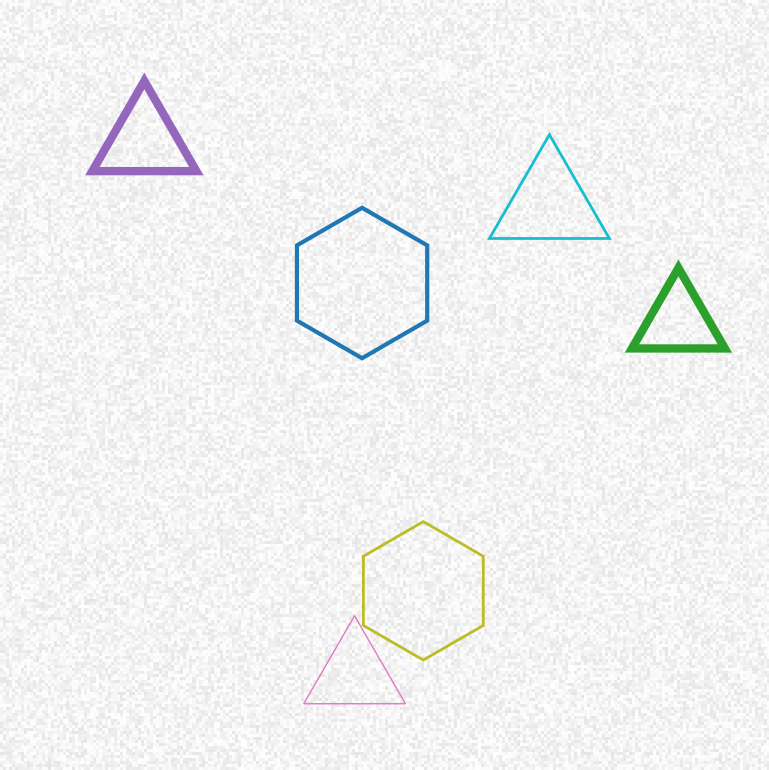[{"shape": "hexagon", "thickness": 1.5, "radius": 0.49, "center": [0.47, 0.632]}, {"shape": "triangle", "thickness": 3, "radius": 0.35, "center": [0.881, 0.582]}, {"shape": "triangle", "thickness": 3, "radius": 0.39, "center": [0.187, 0.817]}, {"shape": "triangle", "thickness": 0.5, "radius": 0.38, "center": [0.46, 0.124]}, {"shape": "hexagon", "thickness": 1, "radius": 0.45, "center": [0.55, 0.233]}, {"shape": "triangle", "thickness": 1, "radius": 0.45, "center": [0.714, 0.735]}]